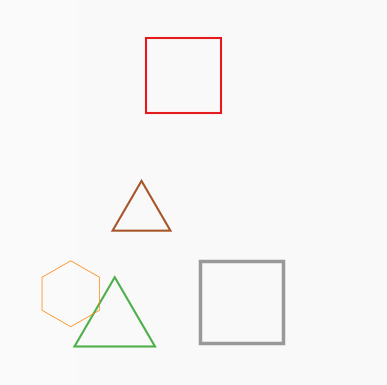[{"shape": "square", "thickness": 1.5, "radius": 0.48, "center": [0.475, 0.804]}, {"shape": "triangle", "thickness": 1.5, "radius": 0.6, "center": [0.296, 0.16]}, {"shape": "hexagon", "thickness": 0.5, "radius": 0.43, "center": [0.183, 0.237]}, {"shape": "triangle", "thickness": 1.5, "radius": 0.43, "center": [0.365, 0.444]}, {"shape": "square", "thickness": 2.5, "radius": 0.53, "center": [0.623, 0.215]}]